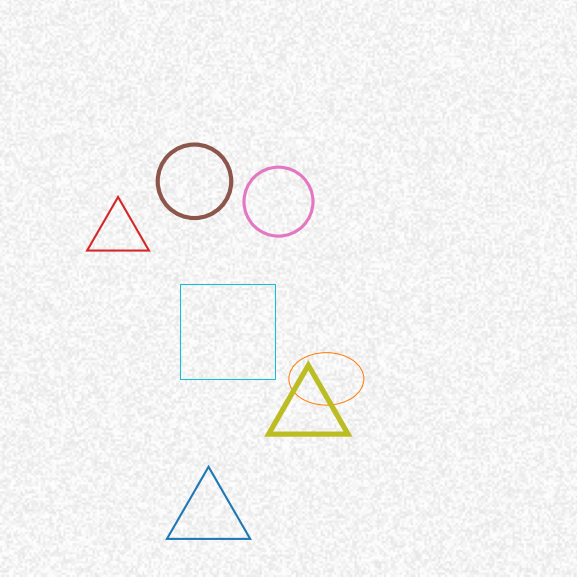[{"shape": "triangle", "thickness": 1, "radius": 0.42, "center": [0.361, 0.108]}, {"shape": "oval", "thickness": 0.5, "radius": 0.32, "center": [0.565, 0.343]}, {"shape": "triangle", "thickness": 1, "radius": 0.31, "center": [0.204, 0.596]}, {"shape": "circle", "thickness": 2, "radius": 0.32, "center": [0.337, 0.685]}, {"shape": "circle", "thickness": 1.5, "radius": 0.3, "center": [0.482, 0.65]}, {"shape": "triangle", "thickness": 2.5, "radius": 0.4, "center": [0.534, 0.287]}, {"shape": "square", "thickness": 0.5, "radius": 0.41, "center": [0.394, 0.426]}]